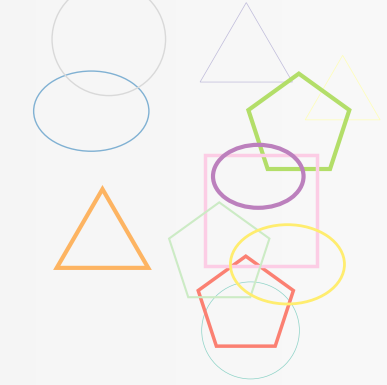[{"shape": "circle", "thickness": 0.5, "radius": 0.63, "center": [0.647, 0.142]}, {"shape": "triangle", "thickness": 0.5, "radius": 0.56, "center": [0.884, 0.745]}, {"shape": "triangle", "thickness": 0.5, "radius": 0.69, "center": [0.636, 0.856]}, {"shape": "pentagon", "thickness": 2.5, "radius": 0.65, "center": [0.634, 0.205]}, {"shape": "oval", "thickness": 1, "radius": 0.74, "center": [0.236, 0.711]}, {"shape": "triangle", "thickness": 3, "radius": 0.68, "center": [0.264, 0.372]}, {"shape": "pentagon", "thickness": 3, "radius": 0.68, "center": [0.771, 0.672]}, {"shape": "square", "thickness": 2.5, "radius": 0.72, "center": [0.674, 0.453]}, {"shape": "circle", "thickness": 1, "radius": 0.73, "center": [0.281, 0.898]}, {"shape": "oval", "thickness": 3, "radius": 0.58, "center": [0.667, 0.542]}, {"shape": "pentagon", "thickness": 1.5, "radius": 0.68, "center": [0.566, 0.338]}, {"shape": "oval", "thickness": 2, "radius": 0.74, "center": [0.742, 0.313]}]